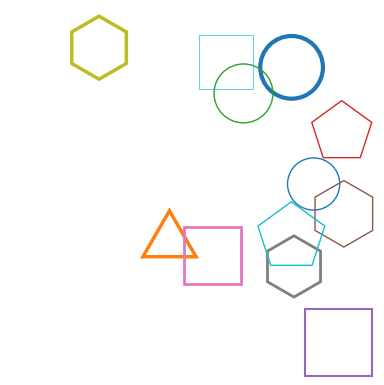[{"shape": "circle", "thickness": 1, "radius": 0.34, "center": [0.815, 0.522]}, {"shape": "circle", "thickness": 3, "radius": 0.41, "center": [0.757, 0.825]}, {"shape": "triangle", "thickness": 2.5, "radius": 0.4, "center": [0.44, 0.373]}, {"shape": "circle", "thickness": 1, "radius": 0.38, "center": [0.632, 0.757]}, {"shape": "pentagon", "thickness": 1, "radius": 0.41, "center": [0.888, 0.657]}, {"shape": "square", "thickness": 1.5, "radius": 0.44, "center": [0.88, 0.111]}, {"shape": "hexagon", "thickness": 1, "radius": 0.43, "center": [0.893, 0.445]}, {"shape": "square", "thickness": 2, "radius": 0.37, "center": [0.553, 0.335]}, {"shape": "hexagon", "thickness": 2, "radius": 0.4, "center": [0.764, 0.308]}, {"shape": "hexagon", "thickness": 2.5, "radius": 0.41, "center": [0.257, 0.876]}, {"shape": "pentagon", "thickness": 1, "radius": 0.46, "center": [0.757, 0.385]}, {"shape": "square", "thickness": 0.5, "radius": 0.35, "center": [0.587, 0.838]}]